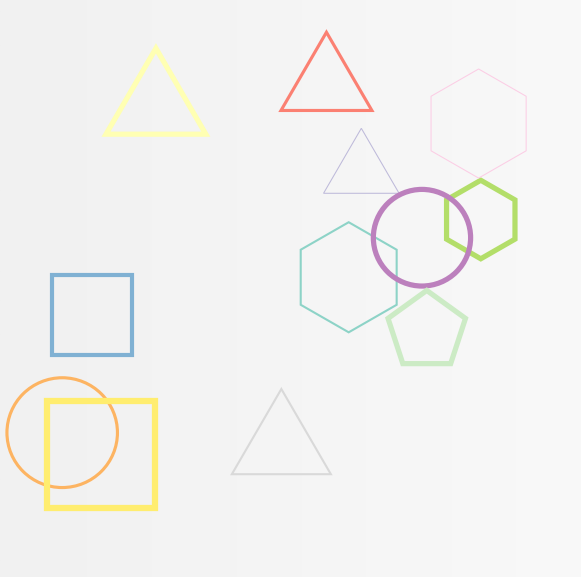[{"shape": "hexagon", "thickness": 1, "radius": 0.48, "center": [0.6, 0.519]}, {"shape": "triangle", "thickness": 2.5, "radius": 0.5, "center": [0.268, 0.816]}, {"shape": "triangle", "thickness": 0.5, "radius": 0.38, "center": [0.622, 0.702]}, {"shape": "triangle", "thickness": 1.5, "radius": 0.45, "center": [0.562, 0.853]}, {"shape": "square", "thickness": 2, "radius": 0.34, "center": [0.158, 0.454]}, {"shape": "circle", "thickness": 1.5, "radius": 0.48, "center": [0.107, 0.25]}, {"shape": "hexagon", "thickness": 2.5, "radius": 0.34, "center": [0.827, 0.619]}, {"shape": "hexagon", "thickness": 0.5, "radius": 0.47, "center": [0.823, 0.785]}, {"shape": "triangle", "thickness": 1, "radius": 0.49, "center": [0.484, 0.227]}, {"shape": "circle", "thickness": 2.5, "radius": 0.42, "center": [0.726, 0.587]}, {"shape": "pentagon", "thickness": 2.5, "radius": 0.35, "center": [0.734, 0.426]}, {"shape": "square", "thickness": 3, "radius": 0.46, "center": [0.174, 0.213]}]